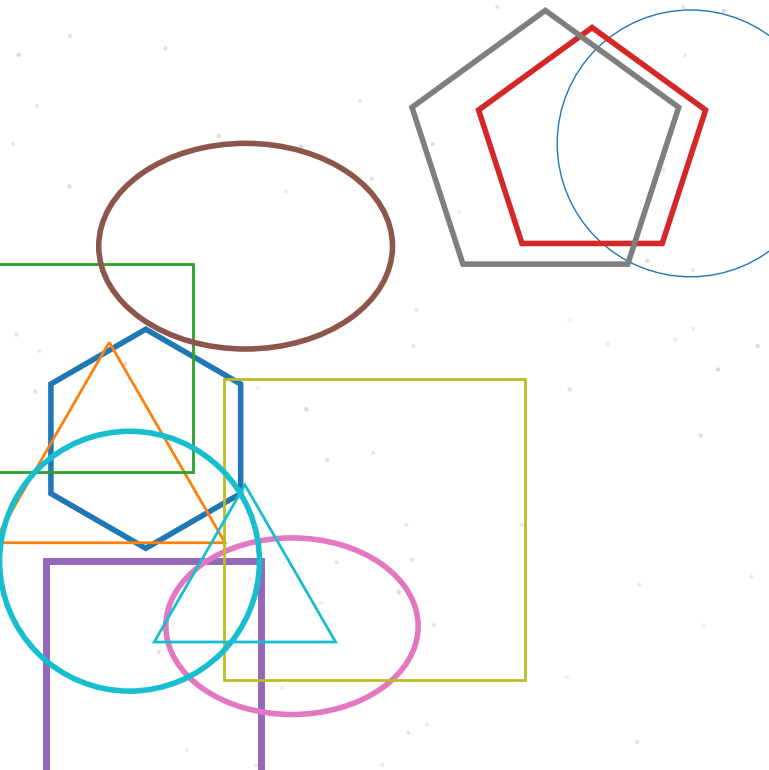[{"shape": "circle", "thickness": 0.5, "radius": 0.87, "center": [0.897, 0.814]}, {"shape": "hexagon", "thickness": 2, "radius": 0.71, "center": [0.189, 0.43]}, {"shape": "triangle", "thickness": 1, "radius": 0.87, "center": [0.142, 0.382]}, {"shape": "square", "thickness": 1, "radius": 0.68, "center": [0.115, 0.522]}, {"shape": "pentagon", "thickness": 2, "radius": 0.77, "center": [0.769, 0.809]}, {"shape": "square", "thickness": 2.5, "radius": 0.7, "center": [0.199, 0.132]}, {"shape": "oval", "thickness": 2, "radius": 0.95, "center": [0.319, 0.68]}, {"shape": "oval", "thickness": 2, "radius": 0.82, "center": [0.379, 0.187]}, {"shape": "pentagon", "thickness": 2, "radius": 0.91, "center": [0.708, 0.804]}, {"shape": "square", "thickness": 1, "radius": 0.98, "center": [0.487, 0.313]}, {"shape": "triangle", "thickness": 1, "radius": 0.68, "center": [0.318, 0.234]}, {"shape": "circle", "thickness": 2, "radius": 0.84, "center": [0.168, 0.271]}]